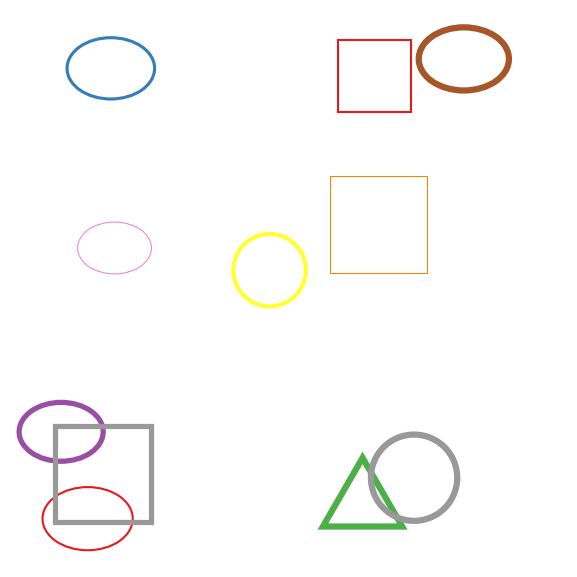[{"shape": "square", "thickness": 1, "radius": 0.31, "center": [0.649, 0.867]}, {"shape": "oval", "thickness": 1, "radius": 0.39, "center": [0.152, 0.101]}, {"shape": "oval", "thickness": 1.5, "radius": 0.38, "center": [0.192, 0.881]}, {"shape": "triangle", "thickness": 3, "radius": 0.4, "center": [0.628, 0.127]}, {"shape": "oval", "thickness": 2.5, "radius": 0.36, "center": [0.106, 0.251]}, {"shape": "square", "thickness": 0.5, "radius": 0.42, "center": [0.655, 0.61]}, {"shape": "circle", "thickness": 2, "radius": 0.31, "center": [0.467, 0.531]}, {"shape": "oval", "thickness": 3, "radius": 0.39, "center": [0.803, 0.897]}, {"shape": "oval", "thickness": 0.5, "radius": 0.32, "center": [0.198, 0.57]}, {"shape": "square", "thickness": 2.5, "radius": 0.42, "center": [0.178, 0.178]}, {"shape": "circle", "thickness": 3, "radius": 0.37, "center": [0.717, 0.172]}]